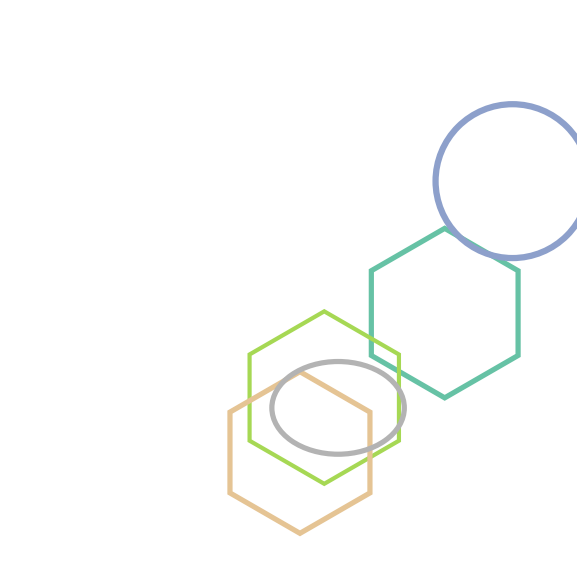[{"shape": "hexagon", "thickness": 2.5, "radius": 0.73, "center": [0.77, 0.457]}, {"shape": "circle", "thickness": 3, "radius": 0.67, "center": [0.887, 0.685]}, {"shape": "hexagon", "thickness": 2, "radius": 0.75, "center": [0.561, 0.311]}, {"shape": "hexagon", "thickness": 2.5, "radius": 0.7, "center": [0.519, 0.216]}, {"shape": "oval", "thickness": 2.5, "radius": 0.57, "center": [0.585, 0.293]}]